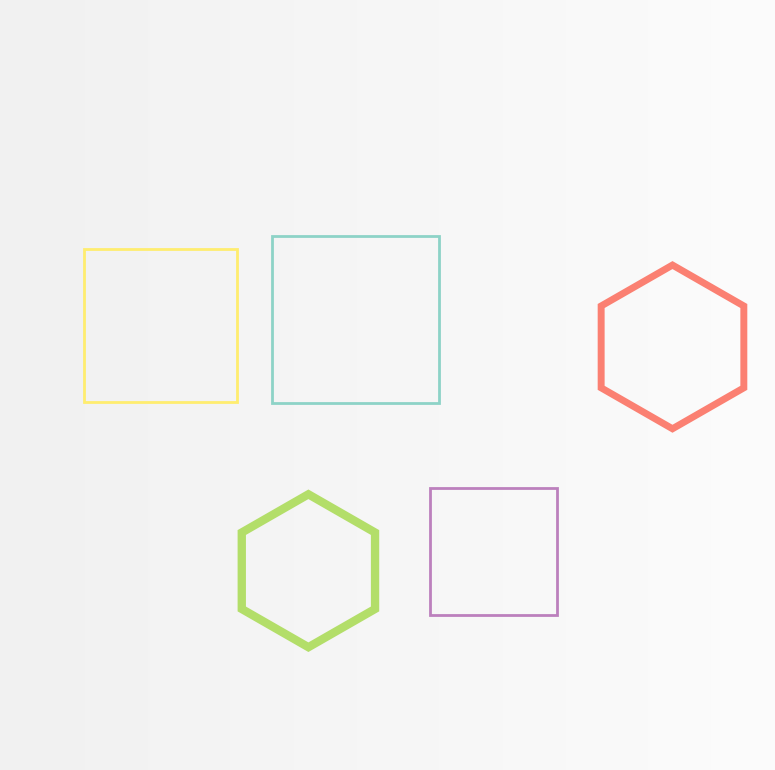[{"shape": "square", "thickness": 1, "radius": 0.54, "center": [0.459, 0.585]}, {"shape": "hexagon", "thickness": 2.5, "radius": 0.53, "center": [0.868, 0.549]}, {"shape": "hexagon", "thickness": 3, "radius": 0.5, "center": [0.398, 0.259]}, {"shape": "square", "thickness": 1, "radius": 0.41, "center": [0.637, 0.284]}, {"shape": "square", "thickness": 1, "radius": 0.49, "center": [0.207, 0.577]}]